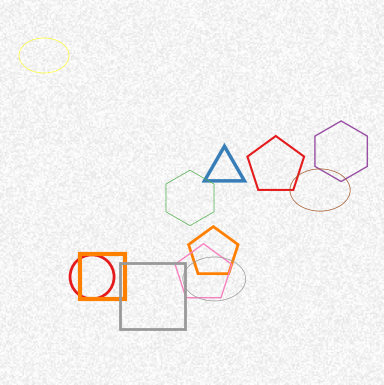[{"shape": "pentagon", "thickness": 1.5, "radius": 0.39, "center": [0.716, 0.569]}, {"shape": "circle", "thickness": 2, "radius": 0.29, "center": [0.239, 0.281]}, {"shape": "triangle", "thickness": 2.5, "radius": 0.3, "center": [0.583, 0.56]}, {"shape": "hexagon", "thickness": 0.5, "radius": 0.36, "center": [0.494, 0.486]}, {"shape": "hexagon", "thickness": 1, "radius": 0.39, "center": [0.886, 0.607]}, {"shape": "square", "thickness": 3, "radius": 0.29, "center": [0.267, 0.282]}, {"shape": "pentagon", "thickness": 2, "radius": 0.34, "center": [0.554, 0.344]}, {"shape": "oval", "thickness": 0.5, "radius": 0.32, "center": [0.114, 0.856]}, {"shape": "oval", "thickness": 0.5, "radius": 0.39, "center": [0.831, 0.506]}, {"shape": "pentagon", "thickness": 1, "radius": 0.39, "center": [0.528, 0.289]}, {"shape": "oval", "thickness": 0.5, "radius": 0.41, "center": [0.557, 0.275]}, {"shape": "square", "thickness": 2, "radius": 0.42, "center": [0.395, 0.231]}]